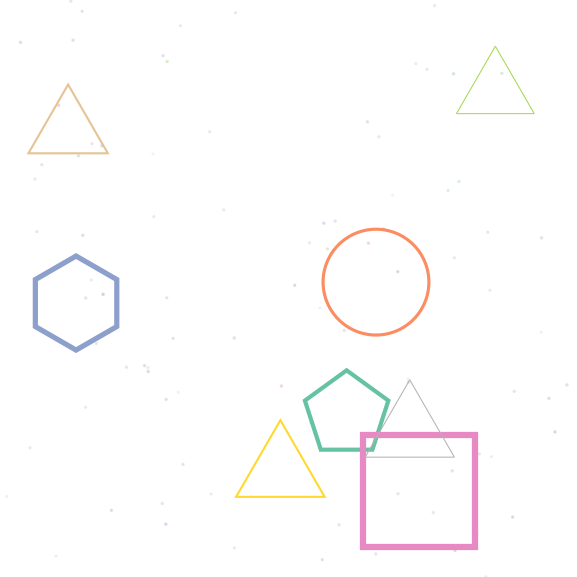[{"shape": "pentagon", "thickness": 2, "radius": 0.38, "center": [0.6, 0.282]}, {"shape": "circle", "thickness": 1.5, "radius": 0.46, "center": [0.651, 0.511]}, {"shape": "hexagon", "thickness": 2.5, "radius": 0.41, "center": [0.132, 0.474]}, {"shape": "square", "thickness": 3, "radius": 0.48, "center": [0.726, 0.149]}, {"shape": "triangle", "thickness": 0.5, "radius": 0.39, "center": [0.858, 0.841]}, {"shape": "triangle", "thickness": 1, "radius": 0.44, "center": [0.485, 0.183]}, {"shape": "triangle", "thickness": 1, "radius": 0.4, "center": [0.118, 0.773]}, {"shape": "triangle", "thickness": 0.5, "radius": 0.45, "center": [0.71, 0.252]}]